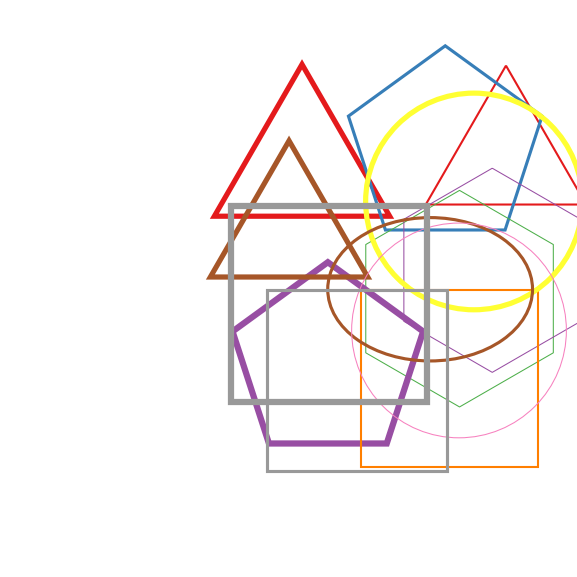[{"shape": "triangle", "thickness": 1, "radius": 0.8, "center": [0.876, 0.725]}, {"shape": "triangle", "thickness": 2.5, "radius": 0.88, "center": [0.523, 0.712]}, {"shape": "pentagon", "thickness": 1.5, "radius": 0.88, "center": [0.771, 0.744]}, {"shape": "hexagon", "thickness": 0.5, "radius": 0.94, "center": [0.796, 0.482]}, {"shape": "hexagon", "thickness": 0.5, "radius": 0.88, "center": [0.852, 0.531]}, {"shape": "pentagon", "thickness": 3, "radius": 0.87, "center": [0.568, 0.372]}, {"shape": "square", "thickness": 1, "radius": 0.76, "center": [0.779, 0.344]}, {"shape": "circle", "thickness": 2.5, "radius": 0.94, "center": [0.821, 0.65]}, {"shape": "oval", "thickness": 1.5, "radius": 0.89, "center": [0.745, 0.498]}, {"shape": "triangle", "thickness": 2.5, "radius": 0.79, "center": [0.5, 0.598]}, {"shape": "circle", "thickness": 0.5, "radius": 0.93, "center": [0.795, 0.427]}, {"shape": "square", "thickness": 3, "radius": 0.85, "center": [0.57, 0.473]}, {"shape": "square", "thickness": 1.5, "radius": 0.78, "center": [0.618, 0.34]}]